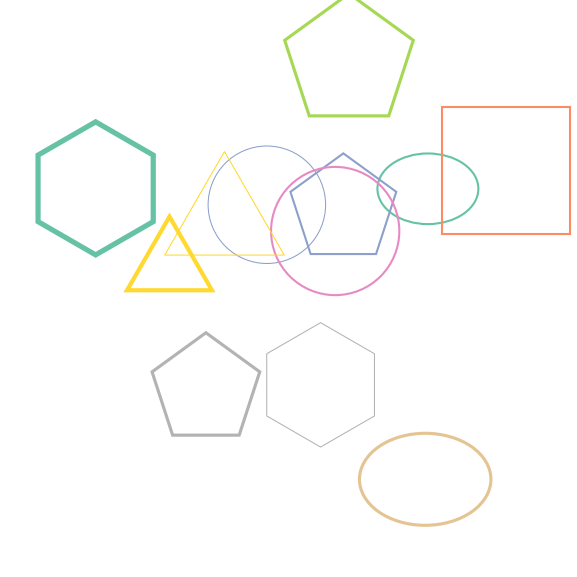[{"shape": "oval", "thickness": 1, "radius": 0.44, "center": [0.741, 0.672]}, {"shape": "hexagon", "thickness": 2.5, "radius": 0.58, "center": [0.166, 0.673]}, {"shape": "square", "thickness": 1, "radius": 0.55, "center": [0.877, 0.704]}, {"shape": "pentagon", "thickness": 1, "radius": 0.48, "center": [0.595, 0.637]}, {"shape": "circle", "thickness": 0.5, "radius": 0.51, "center": [0.462, 0.645]}, {"shape": "circle", "thickness": 1, "radius": 0.56, "center": [0.58, 0.599]}, {"shape": "pentagon", "thickness": 1.5, "radius": 0.59, "center": [0.604, 0.893]}, {"shape": "triangle", "thickness": 0.5, "radius": 0.6, "center": [0.389, 0.617]}, {"shape": "triangle", "thickness": 2, "radius": 0.42, "center": [0.293, 0.539]}, {"shape": "oval", "thickness": 1.5, "radius": 0.57, "center": [0.736, 0.169]}, {"shape": "pentagon", "thickness": 1.5, "radius": 0.49, "center": [0.357, 0.325]}, {"shape": "hexagon", "thickness": 0.5, "radius": 0.54, "center": [0.555, 0.333]}]